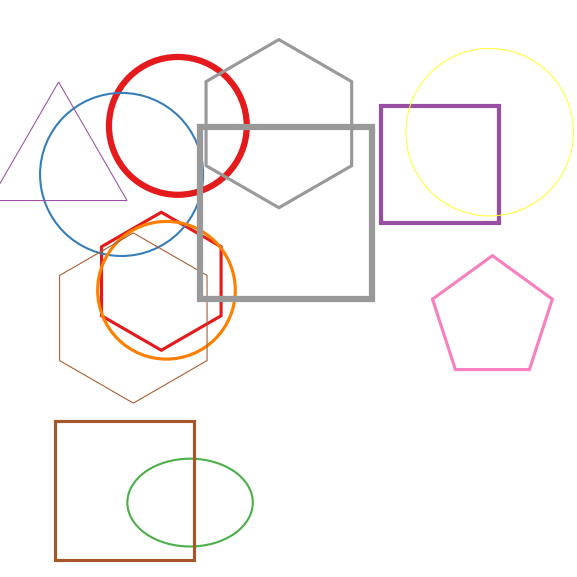[{"shape": "hexagon", "thickness": 1.5, "radius": 0.6, "center": [0.279, 0.512]}, {"shape": "circle", "thickness": 3, "radius": 0.6, "center": [0.308, 0.781]}, {"shape": "circle", "thickness": 1, "radius": 0.71, "center": [0.211, 0.697]}, {"shape": "oval", "thickness": 1, "radius": 0.54, "center": [0.329, 0.129]}, {"shape": "square", "thickness": 2, "radius": 0.51, "center": [0.762, 0.714]}, {"shape": "triangle", "thickness": 0.5, "radius": 0.68, "center": [0.101, 0.72]}, {"shape": "circle", "thickness": 1.5, "radius": 0.6, "center": [0.288, 0.496]}, {"shape": "circle", "thickness": 0.5, "radius": 0.73, "center": [0.848, 0.77]}, {"shape": "hexagon", "thickness": 0.5, "radius": 0.74, "center": [0.231, 0.448]}, {"shape": "square", "thickness": 1.5, "radius": 0.6, "center": [0.216, 0.15]}, {"shape": "pentagon", "thickness": 1.5, "radius": 0.55, "center": [0.853, 0.447]}, {"shape": "square", "thickness": 3, "radius": 0.75, "center": [0.495, 0.63]}, {"shape": "hexagon", "thickness": 1.5, "radius": 0.73, "center": [0.483, 0.785]}]